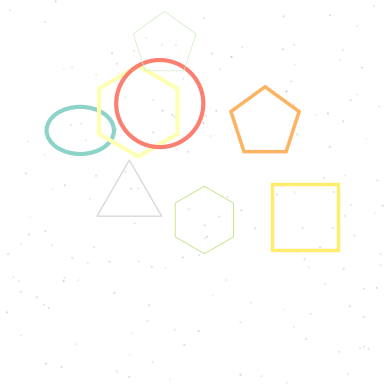[{"shape": "oval", "thickness": 3, "radius": 0.44, "center": [0.209, 0.661]}, {"shape": "hexagon", "thickness": 3, "radius": 0.59, "center": [0.359, 0.711]}, {"shape": "circle", "thickness": 3, "radius": 0.57, "center": [0.415, 0.731]}, {"shape": "pentagon", "thickness": 2.5, "radius": 0.47, "center": [0.688, 0.681]}, {"shape": "hexagon", "thickness": 0.5, "radius": 0.44, "center": [0.531, 0.429]}, {"shape": "triangle", "thickness": 1, "radius": 0.49, "center": [0.336, 0.487]}, {"shape": "pentagon", "thickness": 0.5, "radius": 0.43, "center": [0.428, 0.885]}, {"shape": "square", "thickness": 2.5, "radius": 0.43, "center": [0.793, 0.437]}]